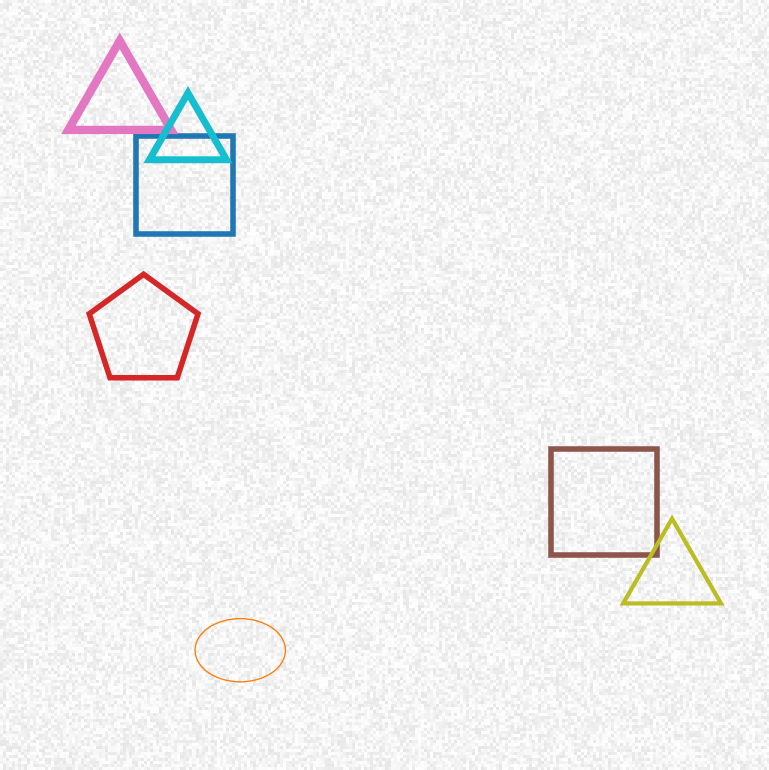[{"shape": "square", "thickness": 2, "radius": 0.32, "center": [0.24, 0.76]}, {"shape": "oval", "thickness": 0.5, "radius": 0.29, "center": [0.312, 0.156]}, {"shape": "pentagon", "thickness": 2, "radius": 0.37, "center": [0.187, 0.57]}, {"shape": "square", "thickness": 2, "radius": 0.34, "center": [0.784, 0.348]}, {"shape": "triangle", "thickness": 3, "radius": 0.39, "center": [0.156, 0.87]}, {"shape": "triangle", "thickness": 1.5, "radius": 0.37, "center": [0.873, 0.253]}, {"shape": "triangle", "thickness": 2.5, "radius": 0.29, "center": [0.244, 0.821]}]